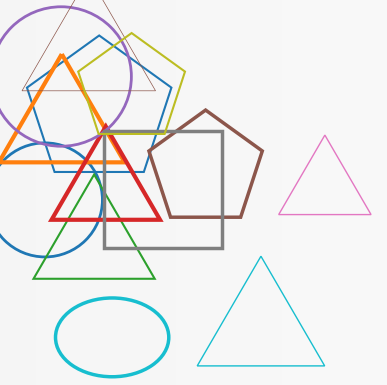[{"shape": "pentagon", "thickness": 1.5, "radius": 0.98, "center": [0.256, 0.712]}, {"shape": "circle", "thickness": 2, "radius": 0.74, "center": [0.116, 0.481]}, {"shape": "triangle", "thickness": 3, "radius": 0.94, "center": [0.159, 0.672]}, {"shape": "triangle", "thickness": 1.5, "radius": 0.9, "center": [0.243, 0.366]}, {"shape": "triangle", "thickness": 3, "radius": 0.81, "center": [0.273, 0.51]}, {"shape": "circle", "thickness": 2, "radius": 0.91, "center": [0.158, 0.801]}, {"shape": "triangle", "thickness": 0.5, "radius": 0.99, "center": [0.229, 0.864]}, {"shape": "pentagon", "thickness": 2.5, "radius": 0.77, "center": [0.531, 0.56]}, {"shape": "triangle", "thickness": 1, "radius": 0.69, "center": [0.838, 0.511]}, {"shape": "square", "thickness": 2.5, "radius": 0.76, "center": [0.42, 0.507]}, {"shape": "pentagon", "thickness": 1.5, "radius": 0.72, "center": [0.34, 0.769]}, {"shape": "triangle", "thickness": 1, "radius": 0.95, "center": [0.673, 0.145]}, {"shape": "oval", "thickness": 2.5, "radius": 0.73, "center": [0.289, 0.124]}]